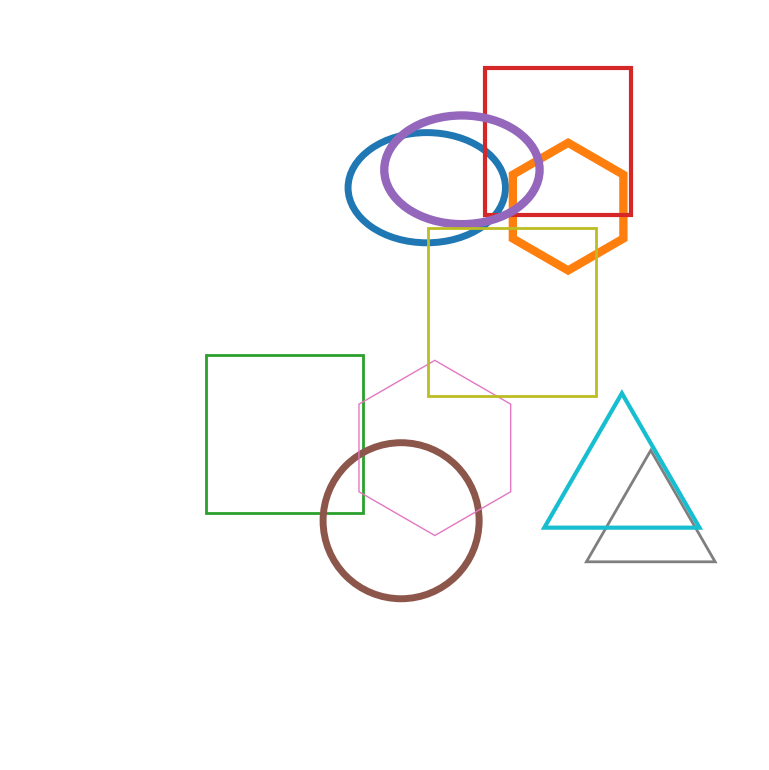[{"shape": "oval", "thickness": 2.5, "radius": 0.51, "center": [0.554, 0.756]}, {"shape": "hexagon", "thickness": 3, "radius": 0.41, "center": [0.738, 0.732]}, {"shape": "square", "thickness": 1, "radius": 0.51, "center": [0.37, 0.436]}, {"shape": "square", "thickness": 1.5, "radius": 0.48, "center": [0.725, 0.816]}, {"shape": "oval", "thickness": 3, "radius": 0.5, "center": [0.6, 0.779]}, {"shape": "circle", "thickness": 2.5, "radius": 0.51, "center": [0.521, 0.324]}, {"shape": "hexagon", "thickness": 0.5, "radius": 0.57, "center": [0.565, 0.418]}, {"shape": "triangle", "thickness": 1, "radius": 0.48, "center": [0.845, 0.319]}, {"shape": "square", "thickness": 1, "radius": 0.55, "center": [0.665, 0.595]}, {"shape": "triangle", "thickness": 1.5, "radius": 0.58, "center": [0.808, 0.373]}]